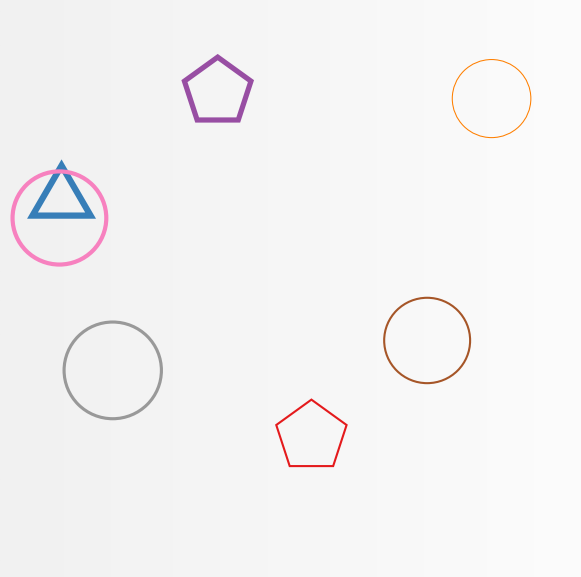[{"shape": "pentagon", "thickness": 1, "radius": 0.32, "center": [0.536, 0.244]}, {"shape": "triangle", "thickness": 3, "radius": 0.29, "center": [0.106, 0.655]}, {"shape": "pentagon", "thickness": 2.5, "radius": 0.3, "center": [0.375, 0.84]}, {"shape": "circle", "thickness": 0.5, "radius": 0.34, "center": [0.846, 0.828]}, {"shape": "circle", "thickness": 1, "radius": 0.37, "center": [0.735, 0.41]}, {"shape": "circle", "thickness": 2, "radius": 0.4, "center": [0.102, 0.622]}, {"shape": "circle", "thickness": 1.5, "radius": 0.42, "center": [0.194, 0.358]}]